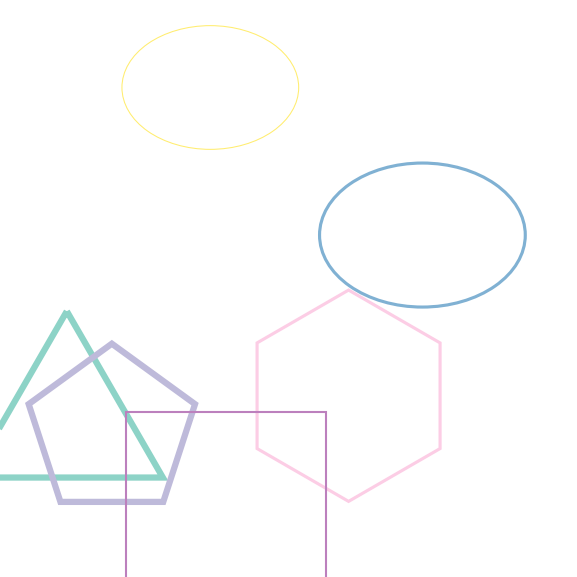[{"shape": "triangle", "thickness": 3, "radius": 0.96, "center": [0.116, 0.268]}, {"shape": "pentagon", "thickness": 3, "radius": 0.76, "center": [0.194, 0.253]}, {"shape": "oval", "thickness": 1.5, "radius": 0.89, "center": [0.731, 0.592]}, {"shape": "hexagon", "thickness": 1.5, "radius": 0.91, "center": [0.604, 0.314]}, {"shape": "square", "thickness": 1, "radius": 0.86, "center": [0.391, 0.112]}, {"shape": "oval", "thickness": 0.5, "radius": 0.77, "center": [0.364, 0.848]}]